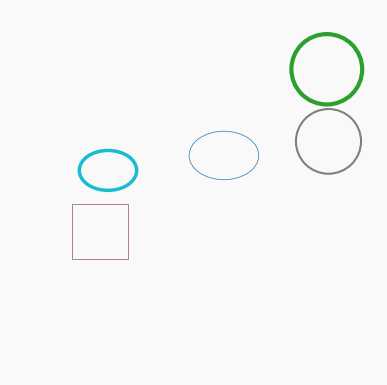[{"shape": "oval", "thickness": 0.5, "radius": 0.45, "center": [0.578, 0.596]}, {"shape": "circle", "thickness": 3, "radius": 0.46, "center": [0.843, 0.82]}, {"shape": "square", "thickness": 0.5, "radius": 0.36, "center": [0.258, 0.398]}, {"shape": "circle", "thickness": 1.5, "radius": 0.42, "center": [0.848, 0.633]}, {"shape": "oval", "thickness": 2.5, "radius": 0.37, "center": [0.279, 0.557]}]